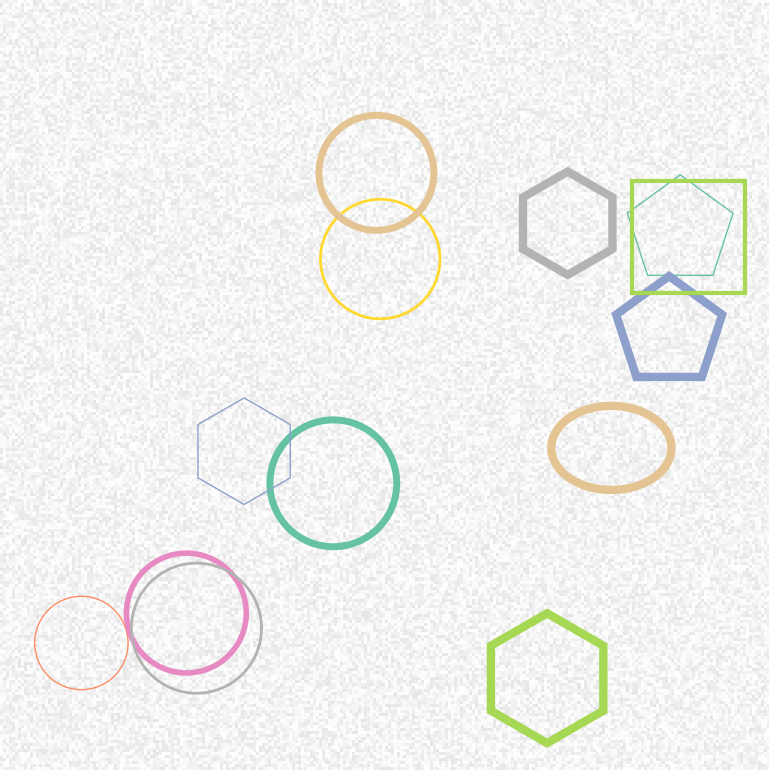[{"shape": "circle", "thickness": 2.5, "radius": 0.41, "center": [0.433, 0.372]}, {"shape": "pentagon", "thickness": 0.5, "radius": 0.36, "center": [0.883, 0.701]}, {"shape": "circle", "thickness": 0.5, "radius": 0.3, "center": [0.106, 0.165]}, {"shape": "pentagon", "thickness": 3, "radius": 0.36, "center": [0.869, 0.569]}, {"shape": "hexagon", "thickness": 0.5, "radius": 0.35, "center": [0.317, 0.414]}, {"shape": "circle", "thickness": 2, "radius": 0.39, "center": [0.242, 0.204]}, {"shape": "square", "thickness": 1.5, "radius": 0.37, "center": [0.894, 0.692]}, {"shape": "hexagon", "thickness": 3, "radius": 0.42, "center": [0.711, 0.119]}, {"shape": "circle", "thickness": 1, "radius": 0.39, "center": [0.494, 0.664]}, {"shape": "circle", "thickness": 2.5, "radius": 0.37, "center": [0.489, 0.776]}, {"shape": "oval", "thickness": 3, "radius": 0.39, "center": [0.794, 0.418]}, {"shape": "circle", "thickness": 1, "radius": 0.42, "center": [0.255, 0.184]}, {"shape": "hexagon", "thickness": 3, "radius": 0.34, "center": [0.737, 0.71]}]